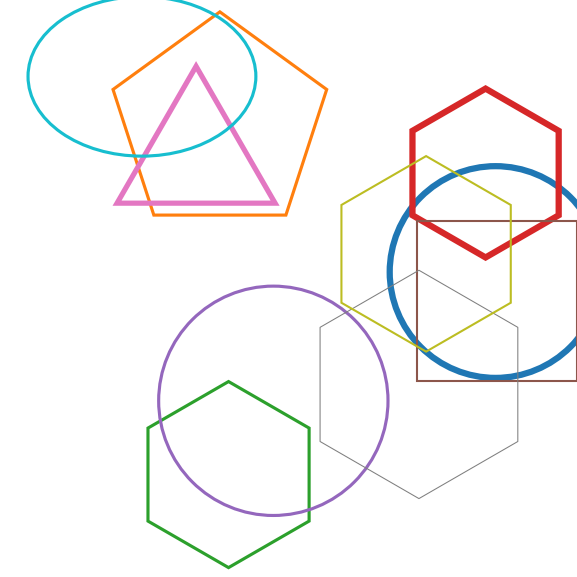[{"shape": "circle", "thickness": 3, "radius": 0.92, "center": [0.858, 0.528]}, {"shape": "pentagon", "thickness": 1.5, "radius": 0.97, "center": [0.381, 0.784]}, {"shape": "hexagon", "thickness": 1.5, "radius": 0.81, "center": [0.396, 0.177]}, {"shape": "hexagon", "thickness": 3, "radius": 0.73, "center": [0.841, 0.699]}, {"shape": "circle", "thickness": 1.5, "radius": 0.99, "center": [0.473, 0.305]}, {"shape": "square", "thickness": 1, "radius": 0.69, "center": [0.86, 0.478]}, {"shape": "triangle", "thickness": 2.5, "radius": 0.79, "center": [0.34, 0.726]}, {"shape": "hexagon", "thickness": 0.5, "radius": 0.99, "center": [0.725, 0.333]}, {"shape": "hexagon", "thickness": 1, "radius": 0.85, "center": [0.738, 0.56]}, {"shape": "oval", "thickness": 1.5, "radius": 0.99, "center": [0.246, 0.867]}]